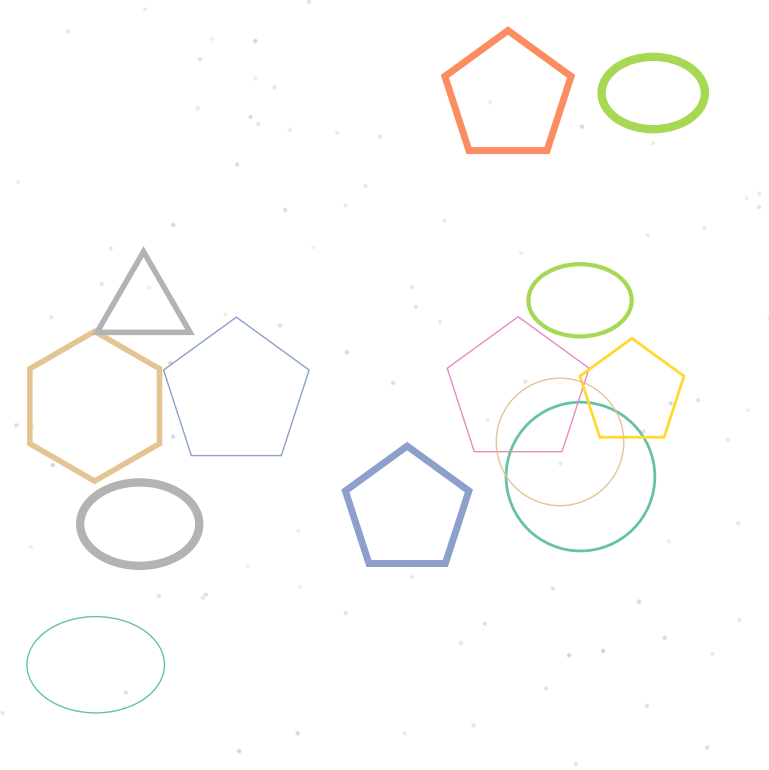[{"shape": "oval", "thickness": 0.5, "radius": 0.45, "center": [0.124, 0.137]}, {"shape": "circle", "thickness": 1, "radius": 0.48, "center": [0.754, 0.381]}, {"shape": "pentagon", "thickness": 2.5, "radius": 0.43, "center": [0.66, 0.874]}, {"shape": "pentagon", "thickness": 2.5, "radius": 0.42, "center": [0.529, 0.336]}, {"shape": "pentagon", "thickness": 0.5, "radius": 0.5, "center": [0.307, 0.489]}, {"shape": "pentagon", "thickness": 0.5, "radius": 0.48, "center": [0.673, 0.492]}, {"shape": "oval", "thickness": 3, "radius": 0.34, "center": [0.848, 0.879]}, {"shape": "oval", "thickness": 1.5, "radius": 0.34, "center": [0.753, 0.61]}, {"shape": "pentagon", "thickness": 1, "radius": 0.36, "center": [0.821, 0.49]}, {"shape": "hexagon", "thickness": 2, "radius": 0.49, "center": [0.123, 0.472]}, {"shape": "circle", "thickness": 0.5, "radius": 0.41, "center": [0.727, 0.426]}, {"shape": "triangle", "thickness": 2, "radius": 0.35, "center": [0.186, 0.603]}, {"shape": "oval", "thickness": 3, "radius": 0.39, "center": [0.181, 0.319]}]